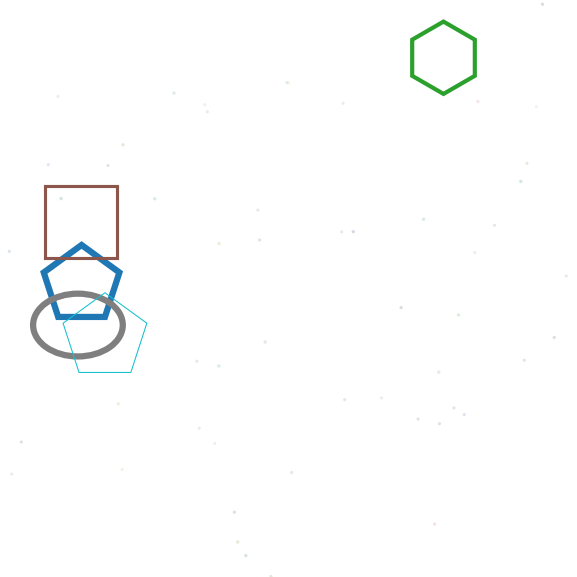[{"shape": "pentagon", "thickness": 3, "radius": 0.34, "center": [0.141, 0.506]}, {"shape": "hexagon", "thickness": 2, "radius": 0.31, "center": [0.768, 0.899]}, {"shape": "square", "thickness": 1.5, "radius": 0.31, "center": [0.14, 0.615]}, {"shape": "oval", "thickness": 3, "radius": 0.39, "center": [0.135, 0.436]}, {"shape": "pentagon", "thickness": 0.5, "radius": 0.38, "center": [0.182, 0.416]}]